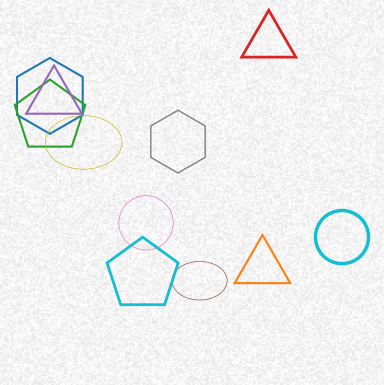[{"shape": "hexagon", "thickness": 1.5, "radius": 0.49, "center": [0.129, 0.751]}, {"shape": "triangle", "thickness": 1.5, "radius": 0.42, "center": [0.682, 0.306]}, {"shape": "pentagon", "thickness": 1.5, "radius": 0.48, "center": [0.13, 0.697]}, {"shape": "triangle", "thickness": 2, "radius": 0.41, "center": [0.698, 0.892]}, {"shape": "triangle", "thickness": 1.5, "radius": 0.42, "center": [0.14, 0.746]}, {"shape": "oval", "thickness": 0.5, "radius": 0.36, "center": [0.518, 0.271]}, {"shape": "circle", "thickness": 0.5, "radius": 0.35, "center": [0.379, 0.421]}, {"shape": "hexagon", "thickness": 1, "radius": 0.41, "center": [0.462, 0.632]}, {"shape": "oval", "thickness": 0.5, "radius": 0.5, "center": [0.217, 0.63]}, {"shape": "pentagon", "thickness": 2, "radius": 0.49, "center": [0.37, 0.287]}, {"shape": "circle", "thickness": 2.5, "radius": 0.34, "center": [0.888, 0.384]}]